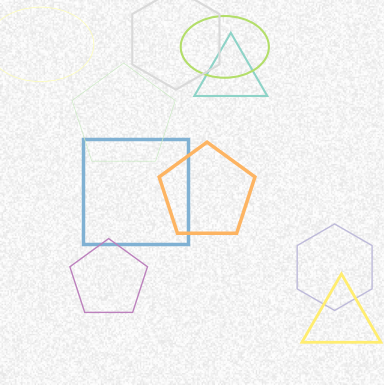[{"shape": "triangle", "thickness": 1.5, "radius": 0.55, "center": [0.6, 0.805]}, {"shape": "oval", "thickness": 0.5, "radius": 0.69, "center": [0.106, 0.885]}, {"shape": "hexagon", "thickness": 1, "radius": 0.56, "center": [0.869, 0.306]}, {"shape": "square", "thickness": 2.5, "radius": 0.68, "center": [0.351, 0.502]}, {"shape": "pentagon", "thickness": 2.5, "radius": 0.65, "center": [0.538, 0.5]}, {"shape": "oval", "thickness": 1.5, "radius": 0.57, "center": [0.584, 0.878]}, {"shape": "hexagon", "thickness": 1.5, "radius": 0.65, "center": [0.457, 0.898]}, {"shape": "pentagon", "thickness": 1, "radius": 0.53, "center": [0.282, 0.274]}, {"shape": "pentagon", "thickness": 0.5, "radius": 0.7, "center": [0.321, 0.695]}, {"shape": "triangle", "thickness": 2, "radius": 0.59, "center": [0.887, 0.17]}]